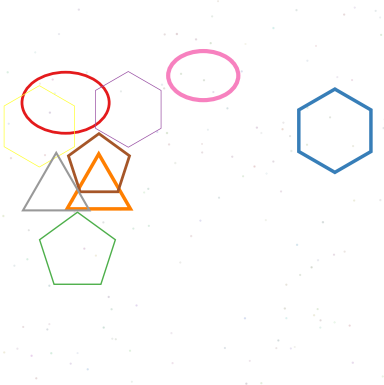[{"shape": "oval", "thickness": 2, "radius": 0.57, "center": [0.17, 0.733]}, {"shape": "hexagon", "thickness": 2.5, "radius": 0.54, "center": [0.87, 0.66]}, {"shape": "pentagon", "thickness": 1, "radius": 0.52, "center": [0.201, 0.345]}, {"shape": "hexagon", "thickness": 0.5, "radius": 0.49, "center": [0.333, 0.716]}, {"shape": "triangle", "thickness": 2.5, "radius": 0.48, "center": [0.256, 0.505]}, {"shape": "hexagon", "thickness": 0.5, "radius": 0.53, "center": [0.102, 0.672]}, {"shape": "pentagon", "thickness": 2, "radius": 0.42, "center": [0.257, 0.569]}, {"shape": "oval", "thickness": 3, "radius": 0.46, "center": [0.528, 0.804]}, {"shape": "triangle", "thickness": 1.5, "radius": 0.5, "center": [0.146, 0.503]}]